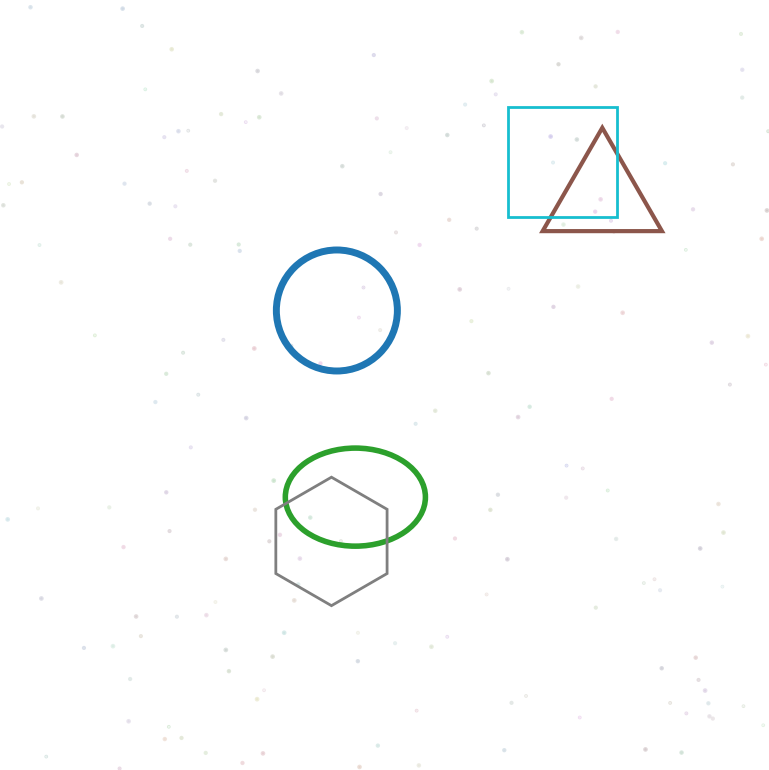[{"shape": "circle", "thickness": 2.5, "radius": 0.39, "center": [0.437, 0.597]}, {"shape": "oval", "thickness": 2, "radius": 0.45, "center": [0.462, 0.354]}, {"shape": "triangle", "thickness": 1.5, "radius": 0.45, "center": [0.782, 0.745]}, {"shape": "hexagon", "thickness": 1, "radius": 0.42, "center": [0.43, 0.297]}, {"shape": "square", "thickness": 1, "radius": 0.36, "center": [0.73, 0.789]}]